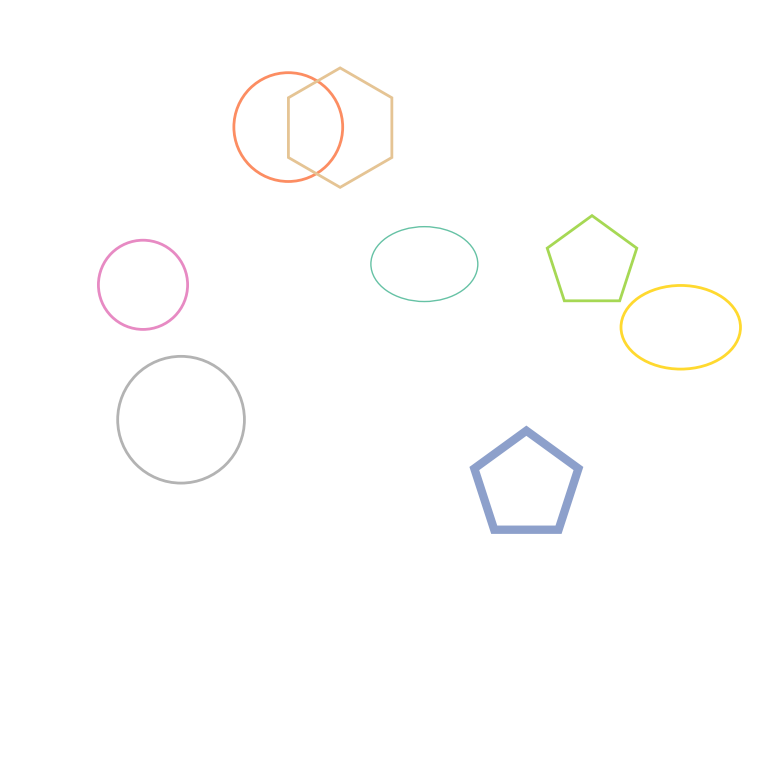[{"shape": "oval", "thickness": 0.5, "radius": 0.35, "center": [0.551, 0.657]}, {"shape": "circle", "thickness": 1, "radius": 0.35, "center": [0.374, 0.835]}, {"shape": "pentagon", "thickness": 3, "radius": 0.36, "center": [0.684, 0.37]}, {"shape": "circle", "thickness": 1, "radius": 0.29, "center": [0.186, 0.63]}, {"shape": "pentagon", "thickness": 1, "radius": 0.31, "center": [0.769, 0.659]}, {"shape": "oval", "thickness": 1, "radius": 0.39, "center": [0.884, 0.575]}, {"shape": "hexagon", "thickness": 1, "radius": 0.39, "center": [0.442, 0.834]}, {"shape": "circle", "thickness": 1, "radius": 0.41, "center": [0.235, 0.455]}]